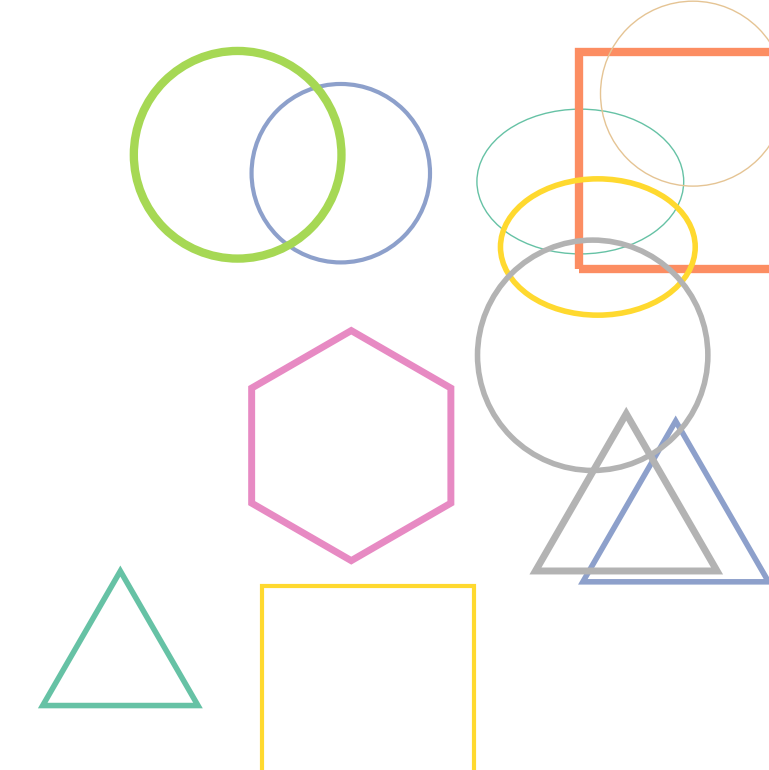[{"shape": "triangle", "thickness": 2, "radius": 0.58, "center": [0.156, 0.142]}, {"shape": "oval", "thickness": 0.5, "radius": 0.67, "center": [0.754, 0.764]}, {"shape": "square", "thickness": 3, "radius": 0.7, "center": [0.892, 0.791]}, {"shape": "circle", "thickness": 1.5, "radius": 0.58, "center": [0.443, 0.775]}, {"shape": "triangle", "thickness": 2, "radius": 0.7, "center": [0.878, 0.314]}, {"shape": "hexagon", "thickness": 2.5, "radius": 0.75, "center": [0.456, 0.421]}, {"shape": "circle", "thickness": 3, "radius": 0.67, "center": [0.309, 0.799]}, {"shape": "square", "thickness": 1.5, "radius": 0.69, "center": [0.478, 0.101]}, {"shape": "oval", "thickness": 2, "radius": 0.63, "center": [0.776, 0.679]}, {"shape": "circle", "thickness": 0.5, "radius": 0.6, "center": [0.9, 0.878]}, {"shape": "circle", "thickness": 2, "radius": 0.75, "center": [0.77, 0.539]}, {"shape": "triangle", "thickness": 2.5, "radius": 0.68, "center": [0.813, 0.327]}]